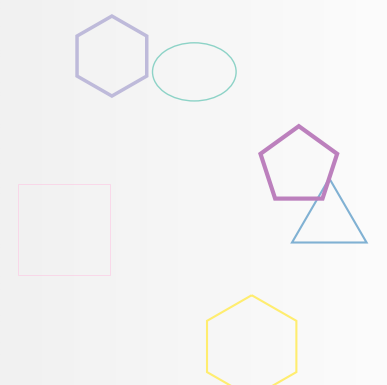[{"shape": "oval", "thickness": 1, "radius": 0.54, "center": [0.501, 0.813]}, {"shape": "hexagon", "thickness": 2.5, "radius": 0.52, "center": [0.289, 0.854]}, {"shape": "triangle", "thickness": 1.5, "radius": 0.56, "center": [0.85, 0.426]}, {"shape": "square", "thickness": 0.5, "radius": 0.59, "center": [0.164, 0.404]}, {"shape": "pentagon", "thickness": 3, "radius": 0.52, "center": [0.771, 0.568]}, {"shape": "hexagon", "thickness": 1.5, "radius": 0.67, "center": [0.65, 0.1]}]